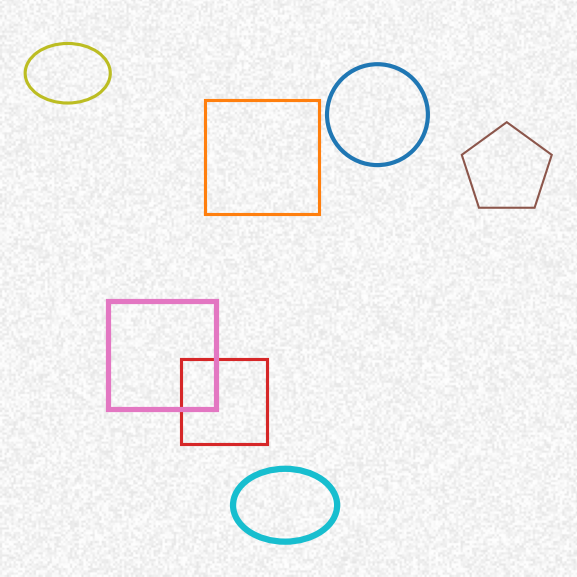[{"shape": "circle", "thickness": 2, "radius": 0.44, "center": [0.654, 0.801]}, {"shape": "square", "thickness": 1.5, "radius": 0.49, "center": [0.454, 0.727]}, {"shape": "square", "thickness": 1.5, "radius": 0.37, "center": [0.388, 0.304]}, {"shape": "pentagon", "thickness": 1, "radius": 0.41, "center": [0.878, 0.706]}, {"shape": "square", "thickness": 2.5, "radius": 0.47, "center": [0.281, 0.385]}, {"shape": "oval", "thickness": 1.5, "radius": 0.37, "center": [0.117, 0.872]}, {"shape": "oval", "thickness": 3, "radius": 0.45, "center": [0.494, 0.124]}]